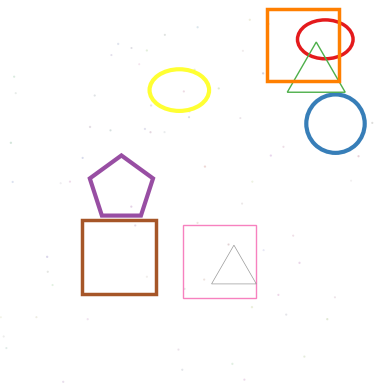[{"shape": "oval", "thickness": 2.5, "radius": 0.36, "center": [0.845, 0.898]}, {"shape": "circle", "thickness": 3, "radius": 0.38, "center": [0.871, 0.679]}, {"shape": "triangle", "thickness": 1, "radius": 0.43, "center": [0.821, 0.804]}, {"shape": "pentagon", "thickness": 3, "radius": 0.43, "center": [0.315, 0.51]}, {"shape": "square", "thickness": 2.5, "radius": 0.47, "center": [0.788, 0.882]}, {"shape": "oval", "thickness": 3, "radius": 0.39, "center": [0.466, 0.766]}, {"shape": "square", "thickness": 2.5, "radius": 0.48, "center": [0.309, 0.331]}, {"shape": "square", "thickness": 1, "radius": 0.48, "center": [0.57, 0.321]}, {"shape": "triangle", "thickness": 0.5, "radius": 0.34, "center": [0.608, 0.296]}]